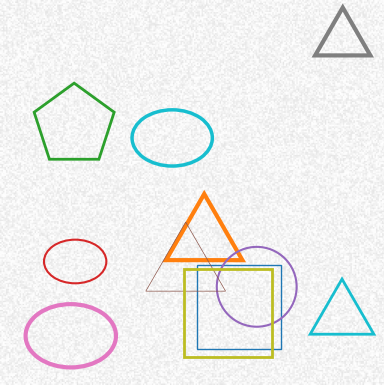[{"shape": "square", "thickness": 1, "radius": 0.54, "center": [0.621, 0.203]}, {"shape": "triangle", "thickness": 3, "radius": 0.57, "center": [0.53, 0.382]}, {"shape": "pentagon", "thickness": 2, "radius": 0.55, "center": [0.193, 0.675]}, {"shape": "oval", "thickness": 1.5, "radius": 0.4, "center": [0.195, 0.321]}, {"shape": "circle", "thickness": 1.5, "radius": 0.52, "center": [0.667, 0.255]}, {"shape": "triangle", "thickness": 0.5, "radius": 0.6, "center": [0.482, 0.304]}, {"shape": "oval", "thickness": 3, "radius": 0.59, "center": [0.184, 0.128]}, {"shape": "triangle", "thickness": 3, "radius": 0.41, "center": [0.89, 0.897]}, {"shape": "square", "thickness": 2, "radius": 0.57, "center": [0.592, 0.188]}, {"shape": "triangle", "thickness": 2, "radius": 0.48, "center": [0.888, 0.18]}, {"shape": "oval", "thickness": 2.5, "radius": 0.52, "center": [0.447, 0.642]}]